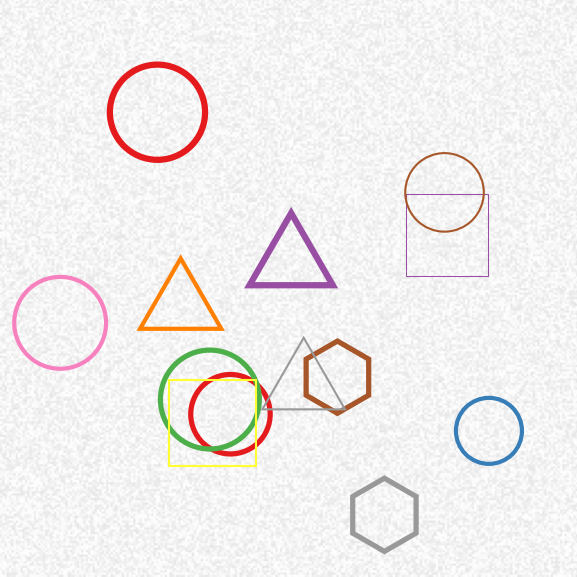[{"shape": "circle", "thickness": 2.5, "radius": 0.34, "center": [0.399, 0.282]}, {"shape": "circle", "thickness": 3, "radius": 0.41, "center": [0.273, 0.805]}, {"shape": "circle", "thickness": 2, "radius": 0.29, "center": [0.847, 0.253]}, {"shape": "circle", "thickness": 2.5, "radius": 0.43, "center": [0.363, 0.307]}, {"shape": "square", "thickness": 0.5, "radius": 0.36, "center": [0.774, 0.593]}, {"shape": "triangle", "thickness": 3, "radius": 0.42, "center": [0.504, 0.547]}, {"shape": "triangle", "thickness": 2, "radius": 0.41, "center": [0.313, 0.47]}, {"shape": "square", "thickness": 1, "radius": 0.37, "center": [0.368, 0.267]}, {"shape": "hexagon", "thickness": 2.5, "radius": 0.31, "center": [0.584, 0.346]}, {"shape": "circle", "thickness": 1, "radius": 0.34, "center": [0.77, 0.666]}, {"shape": "circle", "thickness": 2, "radius": 0.4, "center": [0.104, 0.44]}, {"shape": "triangle", "thickness": 1, "radius": 0.41, "center": [0.526, 0.332]}, {"shape": "hexagon", "thickness": 2.5, "radius": 0.32, "center": [0.666, 0.108]}]